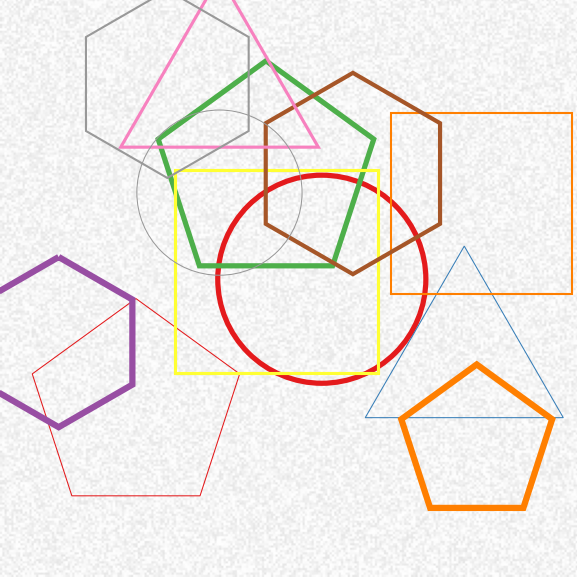[{"shape": "circle", "thickness": 2.5, "radius": 0.9, "center": [0.557, 0.516]}, {"shape": "pentagon", "thickness": 0.5, "radius": 0.94, "center": [0.235, 0.293]}, {"shape": "triangle", "thickness": 0.5, "radius": 0.99, "center": [0.804, 0.375]}, {"shape": "pentagon", "thickness": 2.5, "radius": 0.98, "center": [0.461, 0.698]}, {"shape": "hexagon", "thickness": 3, "radius": 0.74, "center": [0.102, 0.407]}, {"shape": "pentagon", "thickness": 3, "radius": 0.69, "center": [0.826, 0.231]}, {"shape": "square", "thickness": 1, "radius": 0.78, "center": [0.834, 0.647]}, {"shape": "square", "thickness": 1.5, "radius": 0.88, "center": [0.479, 0.529]}, {"shape": "hexagon", "thickness": 2, "radius": 0.87, "center": [0.611, 0.699]}, {"shape": "triangle", "thickness": 1.5, "radius": 0.99, "center": [0.38, 0.843]}, {"shape": "circle", "thickness": 0.5, "radius": 0.72, "center": [0.38, 0.666]}, {"shape": "hexagon", "thickness": 1, "radius": 0.81, "center": [0.29, 0.854]}]